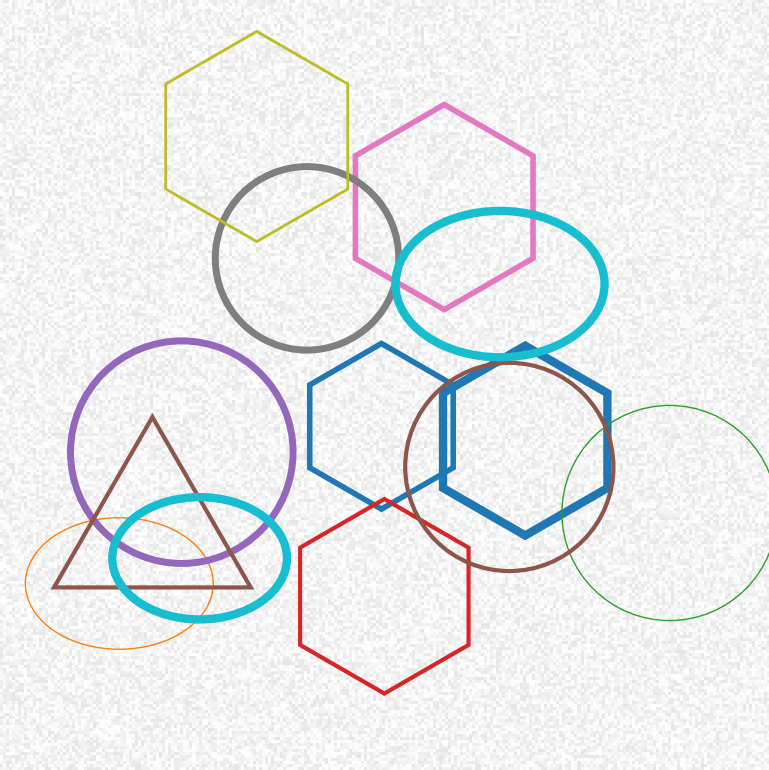[{"shape": "hexagon", "thickness": 2, "radius": 0.54, "center": [0.495, 0.446]}, {"shape": "hexagon", "thickness": 3, "radius": 0.62, "center": [0.682, 0.428]}, {"shape": "oval", "thickness": 0.5, "radius": 0.61, "center": [0.155, 0.242]}, {"shape": "circle", "thickness": 0.5, "radius": 0.7, "center": [0.869, 0.334]}, {"shape": "hexagon", "thickness": 1.5, "radius": 0.63, "center": [0.499, 0.226]}, {"shape": "circle", "thickness": 2.5, "radius": 0.72, "center": [0.236, 0.413]}, {"shape": "circle", "thickness": 1.5, "radius": 0.68, "center": [0.661, 0.394]}, {"shape": "triangle", "thickness": 1.5, "radius": 0.74, "center": [0.198, 0.311]}, {"shape": "hexagon", "thickness": 2, "radius": 0.67, "center": [0.577, 0.731]}, {"shape": "circle", "thickness": 2.5, "radius": 0.6, "center": [0.399, 0.664]}, {"shape": "hexagon", "thickness": 1, "radius": 0.68, "center": [0.333, 0.823]}, {"shape": "oval", "thickness": 3, "radius": 0.68, "center": [0.649, 0.631]}, {"shape": "oval", "thickness": 3, "radius": 0.57, "center": [0.259, 0.275]}]